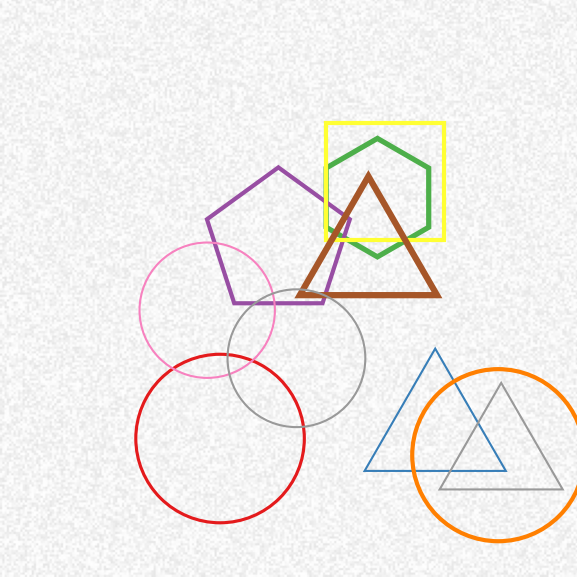[{"shape": "circle", "thickness": 1.5, "radius": 0.73, "center": [0.381, 0.24]}, {"shape": "triangle", "thickness": 1, "radius": 0.71, "center": [0.754, 0.254]}, {"shape": "hexagon", "thickness": 2.5, "radius": 0.51, "center": [0.654, 0.657]}, {"shape": "pentagon", "thickness": 2, "radius": 0.65, "center": [0.482, 0.579]}, {"shape": "circle", "thickness": 2, "radius": 0.74, "center": [0.863, 0.211]}, {"shape": "square", "thickness": 2, "radius": 0.51, "center": [0.667, 0.685]}, {"shape": "triangle", "thickness": 3, "radius": 0.69, "center": [0.638, 0.557]}, {"shape": "circle", "thickness": 1, "radius": 0.59, "center": [0.359, 0.462]}, {"shape": "circle", "thickness": 1, "radius": 0.6, "center": [0.513, 0.379]}, {"shape": "triangle", "thickness": 1, "radius": 0.62, "center": [0.868, 0.213]}]